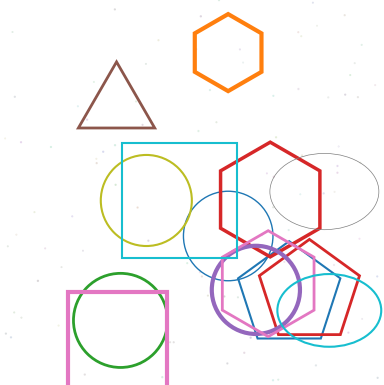[{"shape": "circle", "thickness": 1, "radius": 0.58, "center": [0.593, 0.387]}, {"shape": "pentagon", "thickness": 1.5, "radius": 0.7, "center": [0.751, 0.234]}, {"shape": "hexagon", "thickness": 3, "radius": 0.5, "center": [0.593, 0.863]}, {"shape": "circle", "thickness": 2, "radius": 0.61, "center": [0.313, 0.168]}, {"shape": "hexagon", "thickness": 2.5, "radius": 0.74, "center": [0.702, 0.482]}, {"shape": "pentagon", "thickness": 2, "radius": 0.68, "center": [0.804, 0.242]}, {"shape": "circle", "thickness": 3, "radius": 0.57, "center": [0.665, 0.247]}, {"shape": "triangle", "thickness": 2, "radius": 0.57, "center": [0.303, 0.725]}, {"shape": "hexagon", "thickness": 2, "radius": 0.69, "center": [0.697, 0.263]}, {"shape": "square", "thickness": 3, "radius": 0.64, "center": [0.305, 0.115]}, {"shape": "oval", "thickness": 0.5, "radius": 0.71, "center": [0.843, 0.502]}, {"shape": "circle", "thickness": 1.5, "radius": 0.59, "center": [0.38, 0.479]}, {"shape": "square", "thickness": 1.5, "radius": 0.75, "center": [0.466, 0.48]}, {"shape": "oval", "thickness": 1.5, "radius": 0.67, "center": [0.855, 0.194]}]